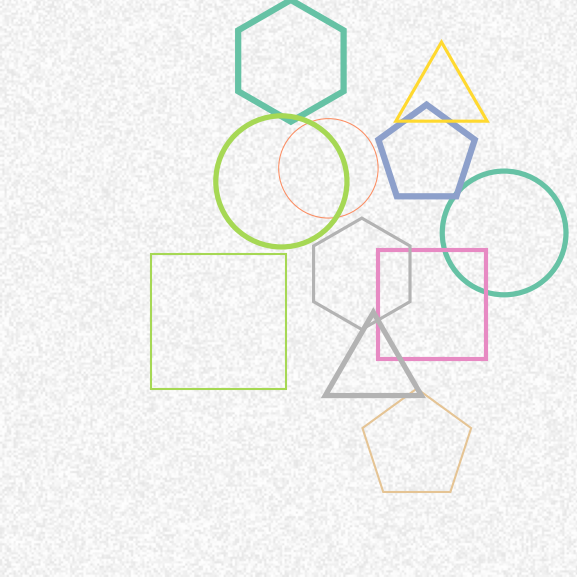[{"shape": "hexagon", "thickness": 3, "radius": 0.53, "center": [0.504, 0.894]}, {"shape": "circle", "thickness": 2.5, "radius": 0.54, "center": [0.873, 0.596]}, {"shape": "circle", "thickness": 0.5, "radius": 0.43, "center": [0.569, 0.708]}, {"shape": "pentagon", "thickness": 3, "radius": 0.44, "center": [0.739, 0.73]}, {"shape": "square", "thickness": 2, "radius": 0.47, "center": [0.748, 0.472]}, {"shape": "circle", "thickness": 2.5, "radius": 0.57, "center": [0.487, 0.685]}, {"shape": "square", "thickness": 1, "radius": 0.58, "center": [0.379, 0.442]}, {"shape": "triangle", "thickness": 1.5, "radius": 0.46, "center": [0.765, 0.835]}, {"shape": "pentagon", "thickness": 1, "radius": 0.49, "center": [0.722, 0.227]}, {"shape": "triangle", "thickness": 2.5, "radius": 0.48, "center": [0.647, 0.362]}, {"shape": "hexagon", "thickness": 1.5, "radius": 0.48, "center": [0.626, 0.525]}]